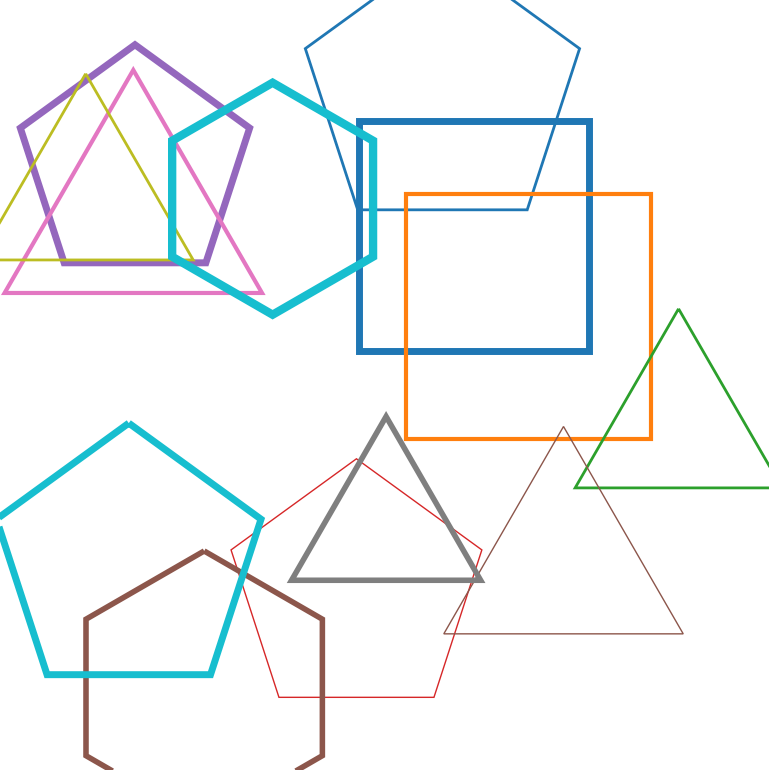[{"shape": "square", "thickness": 2.5, "radius": 0.75, "center": [0.616, 0.694]}, {"shape": "pentagon", "thickness": 1, "radius": 0.94, "center": [0.575, 0.879]}, {"shape": "square", "thickness": 1.5, "radius": 0.79, "center": [0.686, 0.589]}, {"shape": "triangle", "thickness": 1, "radius": 0.78, "center": [0.881, 0.444]}, {"shape": "pentagon", "thickness": 0.5, "radius": 0.86, "center": [0.463, 0.233]}, {"shape": "pentagon", "thickness": 2.5, "radius": 0.78, "center": [0.175, 0.785]}, {"shape": "hexagon", "thickness": 2, "radius": 0.89, "center": [0.265, 0.107]}, {"shape": "triangle", "thickness": 0.5, "radius": 0.9, "center": [0.732, 0.267]}, {"shape": "triangle", "thickness": 1.5, "radius": 0.97, "center": [0.173, 0.716]}, {"shape": "triangle", "thickness": 2, "radius": 0.71, "center": [0.501, 0.317]}, {"shape": "triangle", "thickness": 1, "radius": 0.81, "center": [0.111, 0.743]}, {"shape": "hexagon", "thickness": 3, "radius": 0.75, "center": [0.354, 0.742]}, {"shape": "pentagon", "thickness": 2.5, "radius": 0.9, "center": [0.167, 0.27]}]